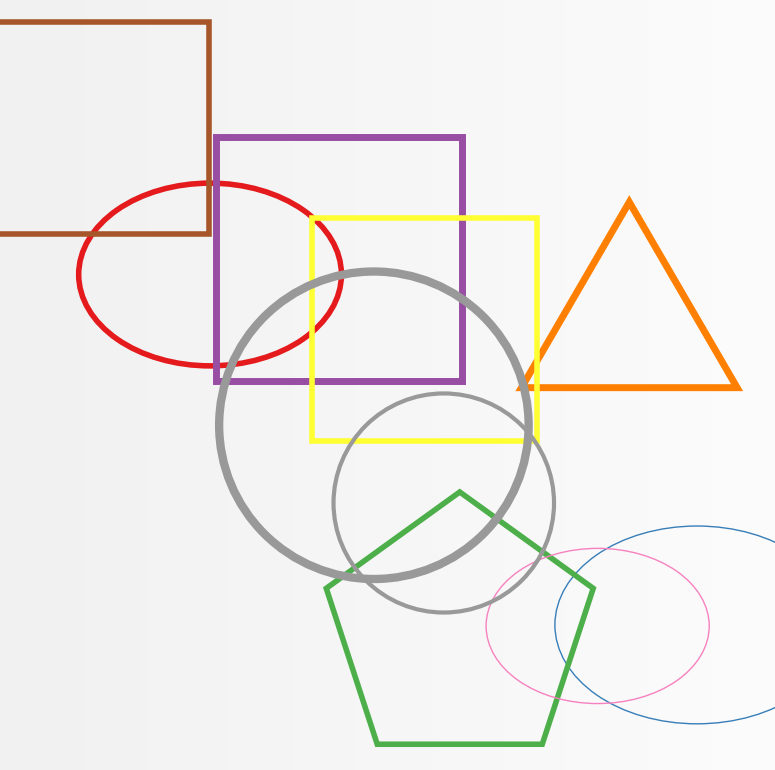[{"shape": "oval", "thickness": 2, "radius": 0.85, "center": [0.271, 0.643]}, {"shape": "oval", "thickness": 0.5, "radius": 0.92, "center": [0.899, 0.188]}, {"shape": "pentagon", "thickness": 2, "radius": 0.91, "center": [0.593, 0.18]}, {"shape": "square", "thickness": 2.5, "radius": 0.79, "center": [0.437, 0.663]}, {"shape": "triangle", "thickness": 2.5, "radius": 0.8, "center": [0.812, 0.577]}, {"shape": "square", "thickness": 2, "radius": 0.72, "center": [0.548, 0.572]}, {"shape": "square", "thickness": 2, "radius": 0.69, "center": [0.131, 0.834]}, {"shape": "oval", "thickness": 0.5, "radius": 0.72, "center": [0.771, 0.187]}, {"shape": "circle", "thickness": 3, "radius": 1.0, "center": [0.482, 0.448]}, {"shape": "circle", "thickness": 1.5, "radius": 0.71, "center": [0.573, 0.347]}]